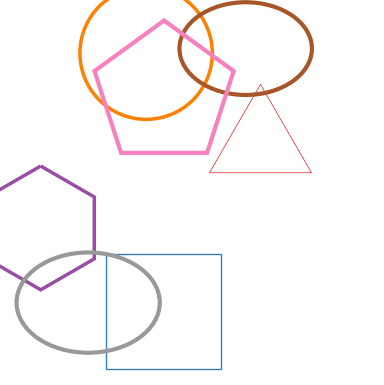[{"shape": "triangle", "thickness": 0.5, "radius": 0.77, "center": [0.677, 0.628]}, {"shape": "square", "thickness": 1, "radius": 0.75, "center": [0.426, 0.192]}, {"shape": "hexagon", "thickness": 2.5, "radius": 0.8, "center": [0.106, 0.408]}, {"shape": "circle", "thickness": 2.5, "radius": 0.86, "center": [0.38, 0.862]}, {"shape": "oval", "thickness": 3, "radius": 0.86, "center": [0.638, 0.874]}, {"shape": "pentagon", "thickness": 3, "radius": 0.95, "center": [0.426, 0.757]}, {"shape": "oval", "thickness": 3, "radius": 0.93, "center": [0.229, 0.214]}]